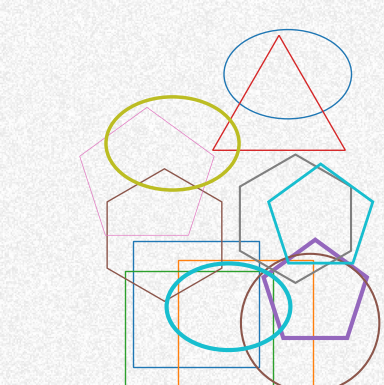[{"shape": "oval", "thickness": 1, "radius": 0.83, "center": [0.747, 0.807]}, {"shape": "square", "thickness": 1, "radius": 0.82, "center": [0.509, 0.211]}, {"shape": "square", "thickness": 1, "radius": 0.88, "center": [0.638, 0.15]}, {"shape": "square", "thickness": 1, "radius": 0.97, "center": [0.517, 0.102]}, {"shape": "triangle", "thickness": 1, "radius": 1.0, "center": [0.725, 0.709]}, {"shape": "pentagon", "thickness": 3, "radius": 0.71, "center": [0.819, 0.236]}, {"shape": "hexagon", "thickness": 1, "radius": 0.86, "center": [0.427, 0.39]}, {"shape": "circle", "thickness": 1.5, "radius": 0.9, "center": [0.806, 0.161]}, {"shape": "pentagon", "thickness": 0.5, "radius": 0.92, "center": [0.382, 0.537]}, {"shape": "hexagon", "thickness": 1.5, "radius": 0.83, "center": [0.767, 0.432]}, {"shape": "oval", "thickness": 2.5, "radius": 0.86, "center": [0.448, 0.627]}, {"shape": "pentagon", "thickness": 2, "radius": 0.71, "center": [0.833, 0.432]}, {"shape": "oval", "thickness": 3, "radius": 0.8, "center": [0.594, 0.203]}]